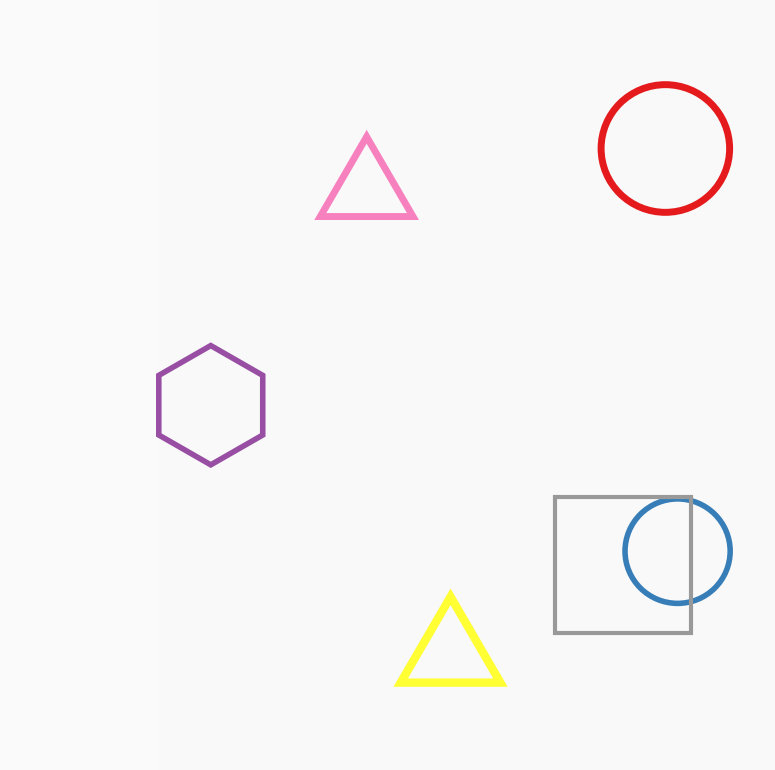[{"shape": "circle", "thickness": 2.5, "radius": 0.41, "center": [0.859, 0.807]}, {"shape": "circle", "thickness": 2, "radius": 0.34, "center": [0.874, 0.284]}, {"shape": "hexagon", "thickness": 2, "radius": 0.39, "center": [0.272, 0.474]}, {"shape": "triangle", "thickness": 3, "radius": 0.37, "center": [0.581, 0.151]}, {"shape": "triangle", "thickness": 2.5, "radius": 0.35, "center": [0.473, 0.753]}, {"shape": "square", "thickness": 1.5, "radius": 0.44, "center": [0.803, 0.266]}]